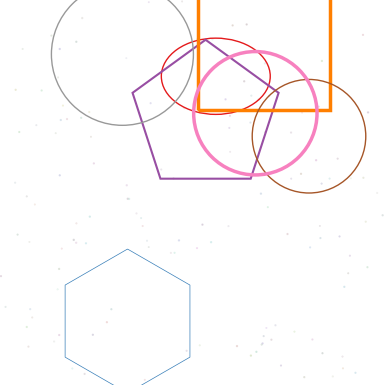[{"shape": "oval", "thickness": 1, "radius": 0.71, "center": [0.56, 0.802]}, {"shape": "hexagon", "thickness": 0.5, "radius": 0.94, "center": [0.331, 0.166]}, {"shape": "pentagon", "thickness": 1.5, "radius": 1.0, "center": [0.534, 0.697]}, {"shape": "square", "thickness": 2.5, "radius": 0.86, "center": [0.686, 0.885]}, {"shape": "circle", "thickness": 1, "radius": 0.74, "center": [0.803, 0.646]}, {"shape": "circle", "thickness": 2.5, "radius": 0.8, "center": [0.663, 0.706]}, {"shape": "circle", "thickness": 1, "radius": 0.92, "center": [0.318, 0.859]}]